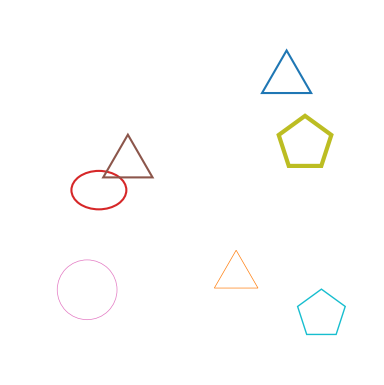[{"shape": "triangle", "thickness": 1.5, "radius": 0.37, "center": [0.744, 0.795]}, {"shape": "triangle", "thickness": 0.5, "radius": 0.33, "center": [0.613, 0.285]}, {"shape": "oval", "thickness": 1.5, "radius": 0.36, "center": [0.257, 0.506]}, {"shape": "triangle", "thickness": 1.5, "radius": 0.37, "center": [0.332, 0.576]}, {"shape": "circle", "thickness": 0.5, "radius": 0.39, "center": [0.226, 0.247]}, {"shape": "pentagon", "thickness": 3, "radius": 0.36, "center": [0.792, 0.627]}, {"shape": "pentagon", "thickness": 1, "radius": 0.33, "center": [0.835, 0.184]}]